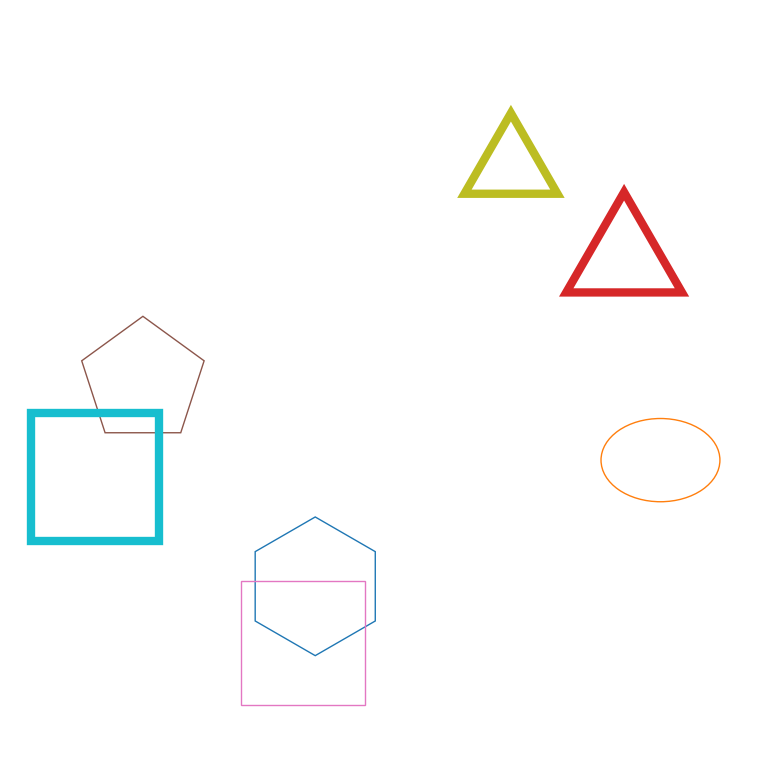[{"shape": "hexagon", "thickness": 0.5, "radius": 0.45, "center": [0.409, 0.239]}, {"shape": "oval", "thickness": 0.5, "radius": 0.39, "center": [0.858, 0.402]}, {"shape": "triangle", "thickness": 3, "radius": 0.43, "center": [0.811, 0.664]}, {"shape": "pentagon", "thickness": 0.5, "radius": 0.42, "center": [0.186, 0.506]}, {"shape": "square", "thickness": 0.5, "radius": 0.4, "center": [0.393, 0.165]}, {"shape": "triangle", "thickness": 3, "radius": 0.35, "center": [0.664, 0.783]}, {"shape": "square", "thickness": 3, "radius": 0.42, "center": [0.124, 0.38]}]